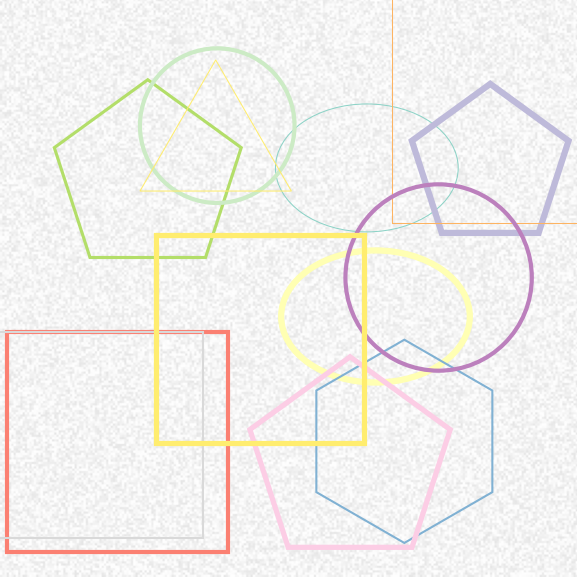[{"shape": "oval", "thickness": 0.5, "radius": 0.79, "center": [0.635, 0.708]}, {"shape": "oval", "thickness": 3, "radius": 0.82, "center": [0.65, 0.451]}, {"shape": "pentagon", "thickness": 3, "radius": 0.71, "center": [0.849, 0.711]}, {"shape": "square", "thickness": 2, "radius": 0.95, "center": [0.203, 0.233]}, {"shape": "hexagon", "thickness": 1, "radius": 0.88, "center": [0.7, 0.235]}, {"shape": "square", "thickness": 0.5, "radius": 0.98, "center": [0.875, 0.809]}, {"shape": "pentagon", "thickness": 1.5, "radius": 0.85, "center": [0.256, 0.691]}, {"shape": "pentagon", "thickness": 2.5, "radius": 0.91, "center": [0.606, 0.199]}, {"shape": "square", "thickness": 1, "radius": 0.89, "center": [0.174, 0.246]}, {"shape": "circle", "thickness": 2, "radius": 0.81, "center": [0.76, 0.519]}, {"shape": "circle", "thickness": 2, "radius": 0.67, "center": [0.376, 0.782]}, {"shape": "triangle", "thickness": 0.5, "radius": 0.76, "center": [0.373, 0.744]}, {"shape": "square", "thickness": 2.5, "radius": 0.9, "center": [0.451, 0.412]}]